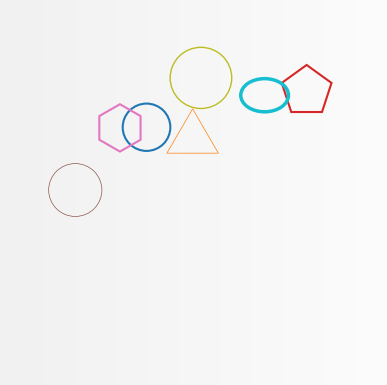[{"shape": "circle", "thickness": 1.5, "radius": 0.31, "center": [0.378, 0.669]}, {"shape": "triangle", "thickness": 0.5, "radius": 0.38, "center": [0.497, 0.641]}, {"shape": "pentagon", "thickness": 1.5, "radius": 0.34, "center": [0.791, 0.764]}, {"shape": "circle", "thickness": 0.5, "radius": 0.34, "center": [0.194, 0.506]}, {"shape": "hexagon", "thickness": 1.5, "radius": 0.31, "center": [0.31, 0.668]}, {"shape": "circle", "thickness": 1, "radius": 0.4, "center": [0.519, 0.798]}, {"shape": "oval", "thickness": 2.5, "radius": 0.31, "center": [0.683, 0.753]}]